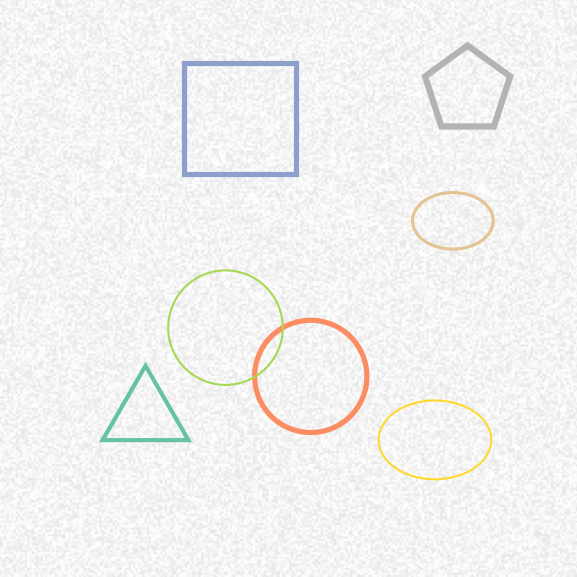[{"shape": "triangle", "thickness": 2, "radius": 0.43, "center": [0.252, 0.28]}, {"shape": "circle", "thickness": 2.5, "radius": 0.49, "center": [0.538, 0.347]}, {"shape": "square", "thickness": 2.5, "radius": 0.48, "center": [0.416, 0.794]}, {"shape": "circle", "thickness": 1, "radius": 0.5, "center": [0.39, 0.432]}, {"shape": "oval", "thickness": 1, "radius": 0.49, "center": [0.753, 0.237]}, {"shape": "oval", "thickness": 1.5, "radius": 0.35, "center": [0.784, 0.617]}, {"shape": "pentagon", "thickness": 3, "radius": 0.39, "center": [0.81, 0.843]}]